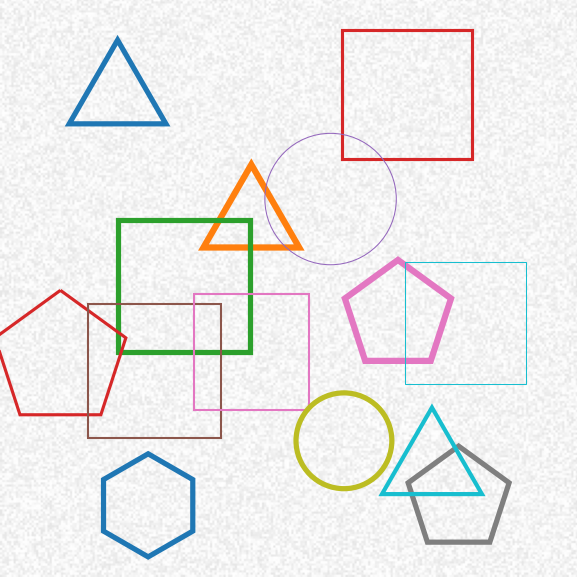[{"shape": "hexagon", "thickness": 2.5, "radius": 0.45, "center": [0.257, 0.124]}, {"shape": "triangle", "thickness": 2.5, "radius": 0.48, "center": [0.204, 0.833]}, {"shape": "triangle", "thickness": 3, "radius": 0.48, "center": [0.435, 0.618]}, {"shape": "square", "thickness": 2.5, "radius": 0.57, "center": [0.319, 0.504]}, {"shape": "pentagon", "thickness": 1.5, "radius": 0.6, "center": [0.105, 0.377]}, {"shape": "square", "thickness": 1.5, "radius": 0.56, "center": [0.704, 0.836]}, {"shape": "circle", "thickness": 0.5, "radius": 0.57, "center": [0.572, 0.654]}, {"shape": "square", "thickness": 1, "radius": 0.58, "center": [0.267, 0.357]}, {"shape": "pentagon", "thickness": 3, "radius": 0.48, "center": [0.689, 0.452]}, {"shape": "square", "thickness": 1, "radius": 0.5, "center": [0.436, 0.39]}, {"shape": "pentagon", "thickness": 2.5, "radius": 0.46, "center": [0.794, 0.135]}, {"shape": "circle", "thickness": 2.5, "radius": 0.41, "center": [0.596, 0.236]}, {"shape": "square", "thickness": 0.5, "radius": 0.53, "center": [0.806, 0.44]}, {"shape": "triangle", "thickness": 2, "radius": 0.5, "center": [0.748, 0.193]}]